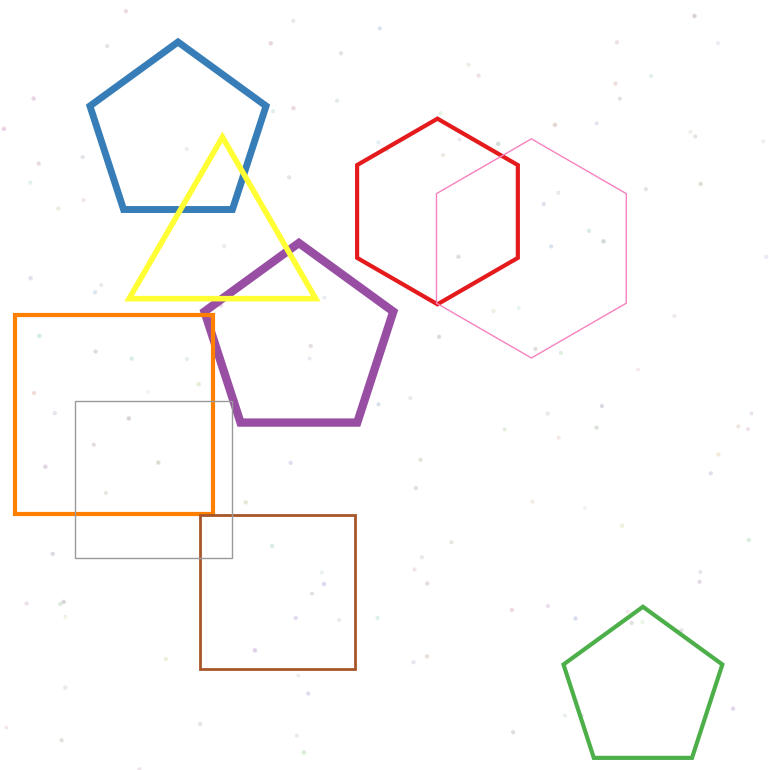[{"shape": "hexagon", "thickness": 1.5, "radius": 0.6, "center": [0.568, 0.725]}, {"shape": "pentagon", "thickness": 2.5, "radius": 0.6, "center": [0.231, 0.825]}, {"shape": "pentagon", "thickness": 1.5, "radius": 0.54, "center": [0.835, 0.104]}, {"shape": "pentagon", "thickness": 3, "radius": 0.64, "center": [0.388, 0.556]}, {"shape": "square", "thickness": 1.5, "radius": 0.64, "center": [0.148, 0.462]}, {"shape": "triangle", "thickness": 2, "radius": 0.7, "center": [0.289, 0.682]}, {"shape": "square", "thickness": 1, "radius": 0.5, "center": [0.361, 0.231]}, {"shape": "hexagon", "thickness": 0.5, "radius": 0.71, "center": [0.69, 0.677]}, {"shape": "square", "thickness": 0.5, "radius": 0.51, "center": [0.2, 0.377]}]